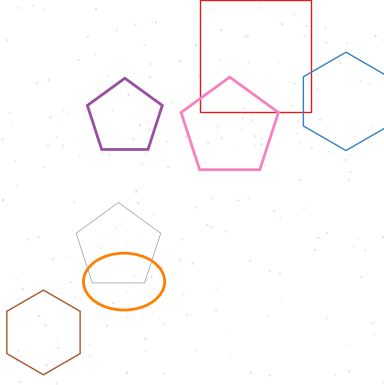[{"shape": "square", "thickness": 1, "radius": 0.72, "center": [0.664, 0.855]}, {"shape": "hexagon", "thickness": 1, "radius": 0.64, "center": [0.899, 0.737]}, {"shape": "pentagon", "thickness": 2, "radius": 0.51, "center": [0.324, 0.694]}, {"shape": "oval", "thickness": 2, "radius": 0.53, "center": [0.322, 0.269]}, {"shape": "hexagon", "thickness": 1, "radius": 0.55, "center": [0.113, 0.136]}, {"shape": "pentagon", "thickness": 2, "radius": 0.66, "center": [0.597, 0.667]}, {"shape": "pentagon", "thickness": 0.5, "radius": 0.58, "center": [0.308, 0.359]}]